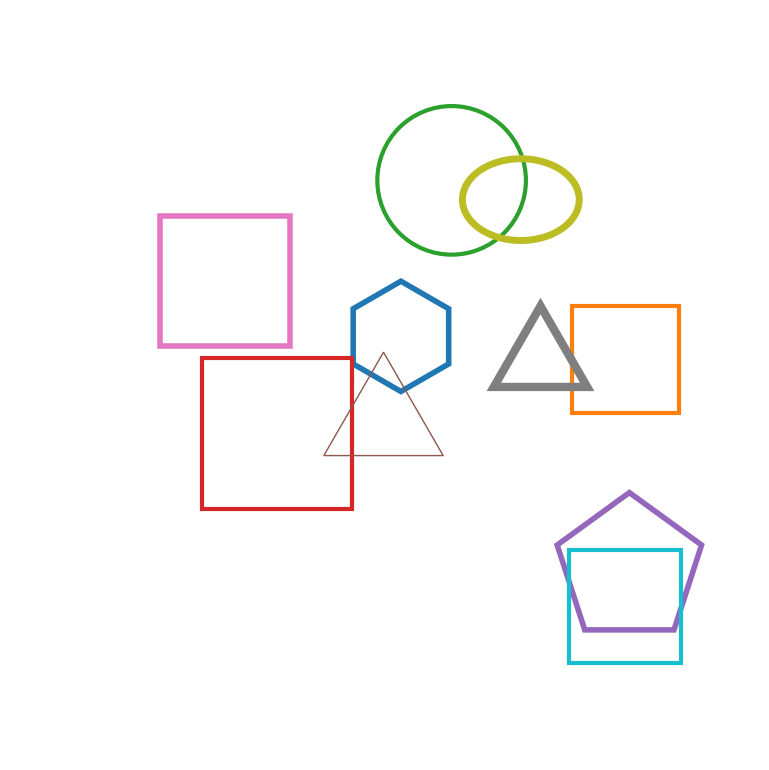[{"shape": "hexagon", "thickness": 2, "radius": 0.36, "center": [0.521, 0.563]}, {"shape": "square", "thickness": 1.5, "radius": 0.35, "center": [0.812, 0.533]}, {"shape": "circle", "thickness": 1.5, "radius": 0.48, "center": [0.587, 0.766]}, {"shape": "square", "thickness": 1.5, "radius": 0.49, "center": [0.36, 0.437]}, {"shape": "pentagon", "thickness": 2, "radius": 0.49, "center": [0.817, 0.262]}, {"shape": "triangle", "thickness": 0.5, "radius": 0.45, "center": [0.498, 0.453]}, {"shape": "square", "thickness": 2, "radius": 0.42, "center": [0.293, 0.635]}, {"shape": "triangle", "thickness": 3, "radius": 0.35, "center": [0.702, 0.532]}, {"shape": "oval", "thickness": 2.5, "radius": 0.38, "center": [0.676, 0.741]}, {"shape": "square", "thickness": 1.5, "radius": 0.37, "center": [0.812, 0.213]}]